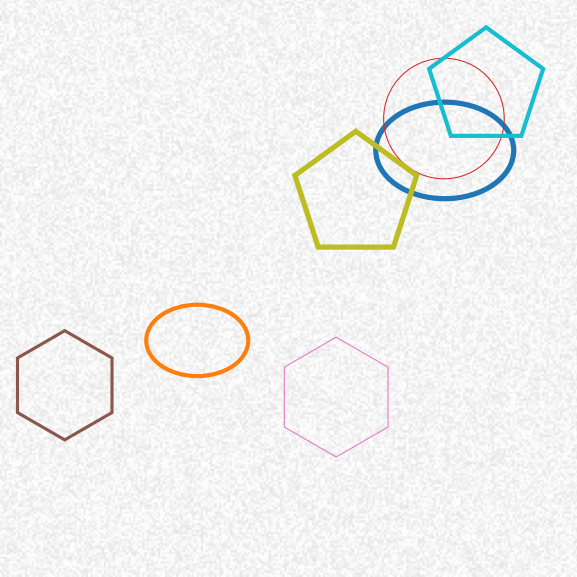[{"shape": "oval", "thickness": 2.5, "radius": 0.6, "center": [0.77, 0.739]}, {"shape": "oval", "thickness": 2, "radius": 0.44, "center": [0.342, 0.41]}, {"shape": "circle", "thickness": 0.5, "radius": 0.52, "center": [0.769, 0.794]}, {"shape": "hexagon", "thickness": 1.5, "radius": 0.47, "center": [0.112, 0.332]}, {"shape": "hexagon", "thickness": 0.5, "radius": 0.52, "center": [0.582, 0.312]}, {"shape": "pentagon", "thickness": 2.5, "radius": 0.55, "center": [0.616, 0.661]}, {"shape": "pentagon", "thickness": 2, "radius": 0.52, "center": [0.842, 0.848]}]